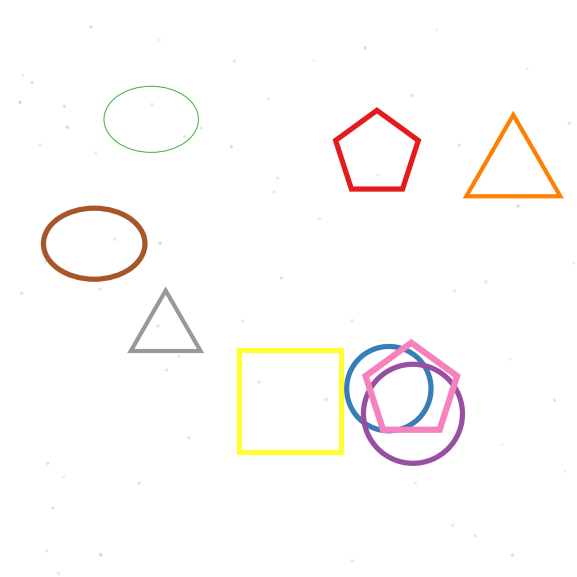[{"shape": "pentagon", "thickness": 2.5, "radius": 0.38, "center": [0.653, 0.733]}, {"shape": "circle", "thickness": 2.5, "radius": 0.37, "center": [0.673, 0.326]}, {"shape": "oval", "thickness": 0.5, "radius": 0.41, "center": [0.262, 0.793]}, {"shape": "circle", "thickness": 2.5, "radius": 0.43, "center": [0.715, 0.283]}, {"shape": "triangle", "thickness": 2, "radius": 0.47, "center": [0.889, 0.706]}, {"shape": "square", "thickness": 2.5, "radius": 0.44, "center": [0.502, 0.304]}, {"shape": "oval", "thickness": 2.5, "radius": 0.44, "center": [0.163, 0.577]}, {"shape": "pentagon", "thickness": 3, "radius": 0.42, "center": [0.712, 0.322]}, {"shape": "triangle", "thickness": 2, "radius": 0.35, "center": [0.287, 0.426]}]